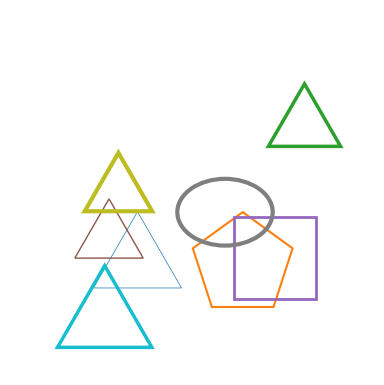[{"shape": "triangle", "thickness": 0.5, "radius": 0.66, "center": [0.357, 0.318]}, {"shape": "pentagon", "thickness": 1.5, "radius": 0.68, "center": [0.63, 0.313]}, {"shape": "triangle", "thickness": 2.5, "radius": 0.54, "center": [0.791, 0.674]}, {"shape": "square", "thickness": 2, "radius": 0.53, "center": [0.714, 0.33]}, {"shape": "triangle", "thickness": 1, "radius": 0.51, "center": [0.283, 0.381]}, {"shape": "oval", "thickness": 3, "radius": 0.62, "center": [0.584, 0.449]}, {"shape": "triangle", "thickness": 3, "radius": 0.51, "center": [0.308, 0.502]}, {"shape": "triangle", "thickness": 2.5, "radius": 0.71, "center": [0.272, 0.169]}]